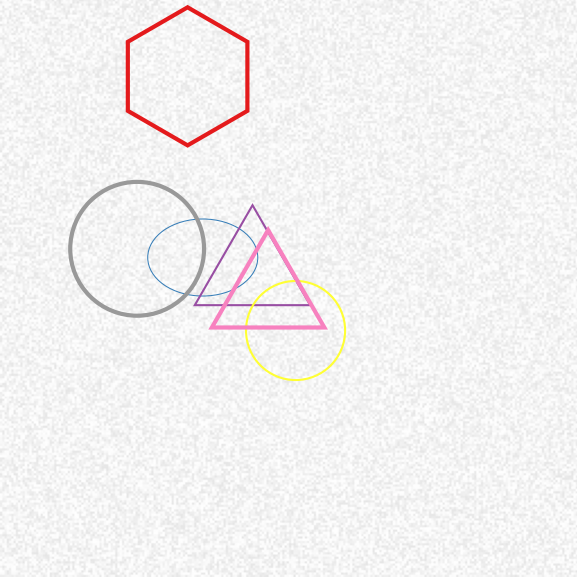[{"shape": "hexagon", "thickness": 2, "radius": 0.6, "center": [0.325, 0.867]}, {"shape": "oval", "thickness": 0.5, "radius": 0.48, "center": [0.351, 0.553]}, {"shape": "triangle", "thickness": 1, "radius": 0.58, "center": [0.437, 0.528]}, {"shape": "circle", "thickness": 1, "radius": 0.43, "center": [0.512, 0.427]}, {"shape": "triangle", "thickness": 2, "radius": 0.56, "center": [0.464, 0.488]}, {"shape": "circle", "thickness": 2, "radius": 0.58, "center": [0.237, 0.568]}]